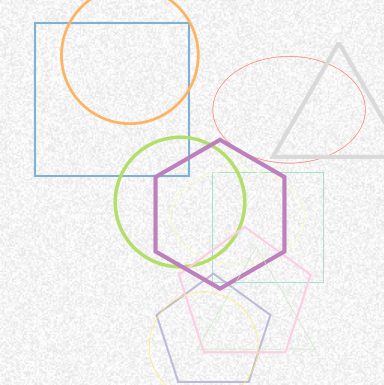[{"shape": "square", "thickness": 0.5, "radius": 0.72, "center": [0.695, 0.41]}, {"shape": "oval", "thickness": 0.5, "radius": 0.87, "center": [0.617, 0.436]}, {"shape": "pentagon", "thickness": 1.5, "radius": 0.78, "center": [0.554, 0.134]}, {"shape": "oval", "thickness": 0.5, "radius": 0.99, "center": [0.751, 0.715]}, {"shape": "square", "thickness": 1.5, "radius": 1.0, "center": [0.29, 0.741]}, {"shape": "circle", "thickness": 2, "radius": 0.89, "center": [0.337, 0.856]}, {"shape": "circle", "thickness": 2.5, "radius": 0.84, "center": [0.468, 0.475]}, {"shape": "pentagon", "thickness": 1.5, "radius": 0.9, "center": [0.636, 0.231]}, {"shape": "triangle", "thickness": 3, "radius": 0.99, "center": [0.88, 0.691]}, {"shape": "hexagon", "thickness": 3, "radius": 0.97, "center": [0.571, 0.444]}, {"shape": "triangle", "thickness": 0.5, "radius": 0.88, "center": [0.666, 0.182]}, {"shape": "circle", "thickness": 0.5, "radius": 0.71, "center": [0.529, 0.101]}]